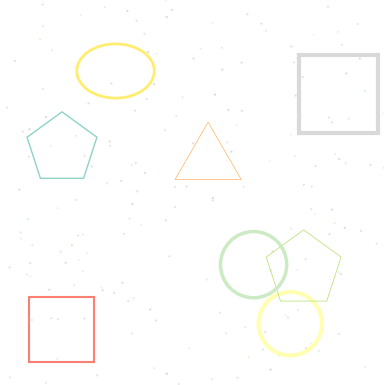[{"shape": "pentagon", "thickness": 1, "radius": 0.48, "center": [0.161, 0.614]}, {"shape": "circle", "thickness": 3, "radius": 0.41, "center": [0.754, 0.159]}, {"shape": "square", "thickness": 1.5, "radius": 0.42, "center": [0.159, 0.143]}, {"shape": "triangle", "thickness": 0.5, "radius": 0.5, "center": [0.541, 0.584]}, {"shape": "pentagon", "thickness": 0.5, "radius": 0.51, "center": [0.789, 0.301]}, {"shape": "square", "thickness": 3, "radius": 0.51, "center": [0.879, 0.756]}, {"shape": "circle", "thickness": 2.5, "radius": 0.43, "center": [0.659, 0.313]}, {"shape": "oval", "thickness": 2, "radius": 0.5, "center": [0.3, 0.816]}]